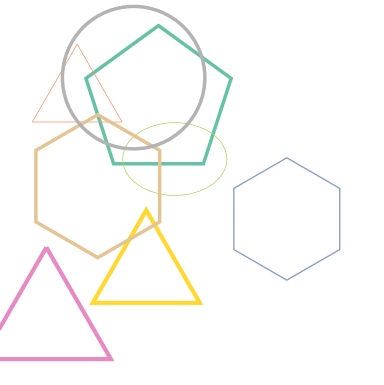[{"shape": "pentagon", "thickness": 2.5, "radius": 0.99, "center": [0.412, 0.735]}, {"shape": "triangle", "thickness": 0.5, "radius": 0.67, "center": [0.201, 0.75]}, {"shape": "hexagon", "thickness": 1, "radius": 0.79, "center": [0.745, 0.431]}, {"shape": "triangle", "thickness": 3, "radius": 0.97, "center": [0.12, 0.164]}, {"shape": "oval", "thickness": 0.5, "radius": 0.68, "center": [0.454, 0.587]}, {"shape": "triangle", "thickness": 3, "radius": 0.8, "center": [0.38, 0.294]}, {"shape": "hexagon", "thickness": 2.5, "radius": 0.93, "center": [0.254, 0.516]}, {"shape": "circle", "thickness": 2.5, "radius": 0.92, "center": [0.347, 0.798]}]